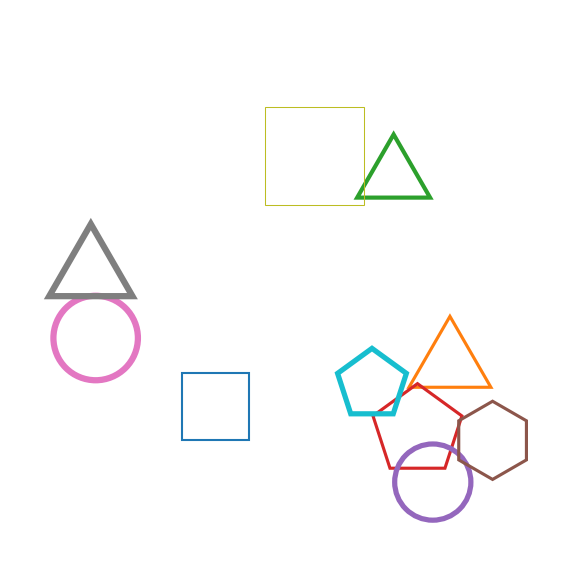[{"shape": "square", "thickness": 1, "radius": 0.29, "center": [0.373, 0.295]}, {"shape": "triangle", "thickness": 1.5, "radius": 0.41, "center": [0.779, 0.369]}, {"shape": "triangle", "thickness": 2, "radius": 0.36, "center": [0.682, 0.693]}, {"shape": "pentagon", "thickness": 1.5, "radius": 0.4, "center": [0.723, 0.254]}, {"shape": "circle", "thickness": 2.5, "radius": 0.33, "center": [0.749, 0.164]}, {"shape": "hexagon", "thickness": 1.5, "radius": 0.34, "center": [0.853, 0.237]}, {"shape": "circle", "thickness": 3, "radius": 0.37, "center": [0.166, 0.414]}, {"shape": "triangle", "thickness": 3, "radius": 0.42, "center": [0.157, 0.528]}, {"shape": "square", "thickness": 0.5, "radius": 0.43, "center": [0.545, 0.729]}, {"shape": "pentagon", "thickness": 2.5, "radius": 0.31, "center": [0.644, 0.333]}]